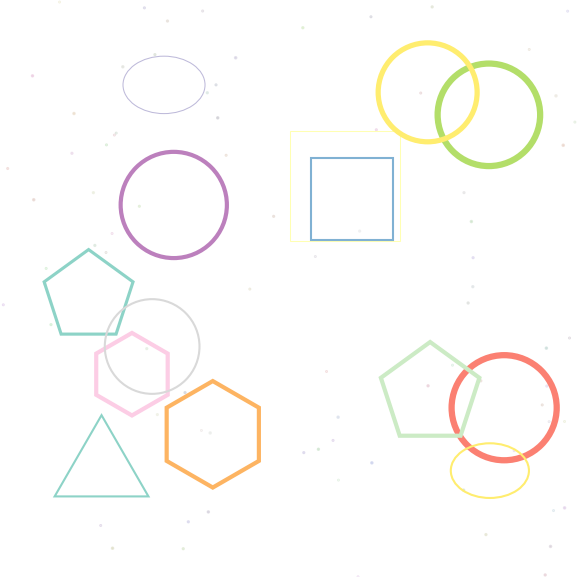[{"shape": "pentagon", "thickness": 1.5, "radius": 0.4, "center": [0.153, 0.486]}, {"shape": "triangle", "thickness": 1, "radius": 0.47, "center": [0.176, 0.186]}, {"shape": "square", "thickness": 0.5, "radius": 0.48, "center": [0.598, 0.677]}, {"shape": "oval", "thickness": 0.5, "radius": 0.36, "center": [0.284, 0.852]}, {"shape": "circle", "thickness": 3, "radius": 0.45, "center": [0.873, 0.293]}, {"shape": "square", "thickness": 1, "radius": 0.35, "center": [0.609, 0.655]}, {"shape": "hexagon", "thickness": 2, "radius": 0.46, "center": [0.368, 0.247]}, {"shape": "circle", "thickness": 3, "radius": 0.44, "center": [0.847, 0.8]}, {"shape": "hexagon", "thickness": 2, "radius": 0.36, "center": [0.229, 0.351]}, {"shape": "circle", "thickness": 1, "radius": 0.41, "center": [0.263, 0.399]}, {"shape": "circle", "thickness": 2, "radius": 0.46, "center": [0.301, 0.644]}, {"shape": "pentagon", "thickness": 2, "radius": 0.45, "center": [0.745, 0.317]}, {"shape": "circle", "thickness": 2.5, "radius": 0.43, "center": [0.741, 0.839]}, {"shape": "oval", "thickness": 1, "radius": 0.34, "center": [0.848, 0.184]}]